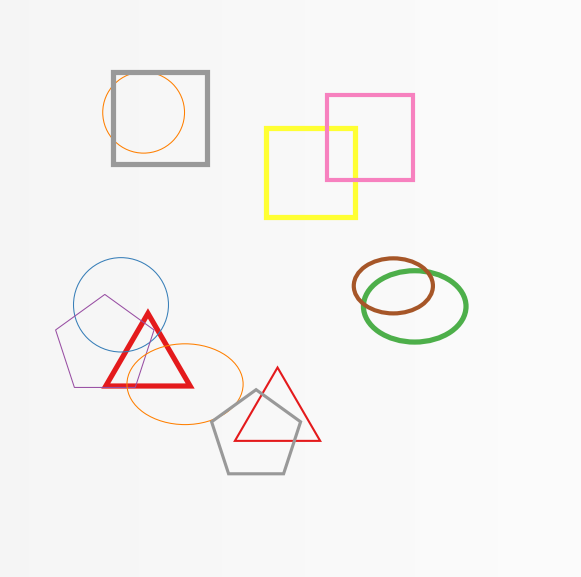[{"shape": "triangle", "thickness": 2.5, "radius": 0.42, "center": [0.255, 0.373]}, {"shape": "triangle", "thickness": 1, "radius": 0.42, "center": [0.477, 0.278]}, {"shape": "circle", "thickness": 0.5, "radius": 0.41, "center": [0.208, 0.471]}, {"shape": "oval", "thickness": 2.5, "radius": 0.44, "center": [0.714, 0.469]}, {"shape": "pentagon", "thickness": 0.5, "radius": 0.45, "center": [0.18, 0.4]}, {"shape": "oval", "thickness": 0.5, "radius": 0.5, "center": [0.318, 0.334]}, {"shape": "circle", "thickness": 0.5, "radius": 0.35, "center": [0.247, 0.804]}, {"shape": "square", "thickness": 2.5, "radius": 0.38, "center": [0.534, 0.701]}, {"shape": "oval", "thickness": 2, "radius": 0.34, "center": [0.677, 0.504]}, {"shape": "square", "thickness": 2, "radius": 0.37, "center": [0.637, 0.761]}, {"shape": "pentagon", "thickness": 1.5, "radius": 0.4, "center": [0.441, 0.244]}, {"shape": "square", "thickness": 2.5, "radius": 0.4, "center": [0.275, 0.795]}]